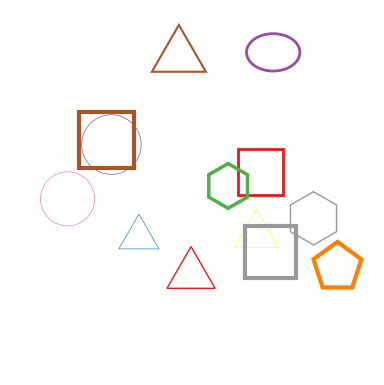[{"shape": "triangle", "thickness": 1, "radius": 0.36, "center": [0.496, 0.287]}, {"shape": "square", "thickness": 2, "radius": 0.29, "center": [0.676, 0.554]}, {"shape": "triangle", "thickness": 0.5, "radius": 0.3, "center": [0.361, 0.384]}, {"shape": "hexagon", "thickness": 2.5, "radius": 0.29, "center": [0.593, 0.517]}, {"shape": "circle", "thickness": 0.5, "radius": 0.39, "center": [0.289, 0.624]}, {"shape": "oval", "thickness": 2, "radius": 0.35, "center": [0.71, 0.864]}, {"shape": "pentagon", "thickness": 3, "radius": 0.33, "center": [0.876, 0.306]}, {"shape": "triangle", "thickness": 0.5, "radius": 0.33, "center": [0.666, 0.39]}, {"shape": "triangle", "thickness": 1.5, "radius": 0.41, "center": [0.465, 0.854]}, {"shape": "square", "thickness": 3, "radius": 0.36, "center": [0.277, 0.636]}, {"shape": "circle", "thickness": 0.5, "radius": 0.35, "center": [0.176, 0.483]}, {"shape": "hexagon", "thickness": 1, "radius": 0.35, "center": [0.814, 0.433]}, {"shape": "square", "thickness": 3, "radius": 0.33, "center": [0.702, 0.346]}]